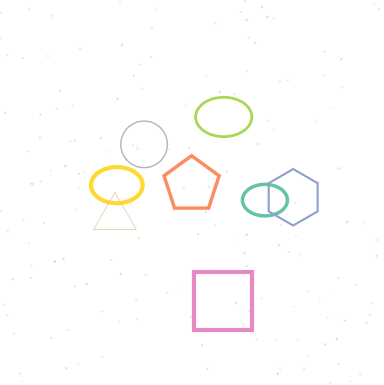[{"shape": "oval", "thickness": 2.5, "radius": 0.29, "center": [0.688, 0.48]}, {"shape": "pentagon", "thickness": 2.5, "radius": 0.38, "center": [0.498, 0.52]}, {"shape": "hexagon", "thickness": 1.5, "radius": 0.37, "center": [0.761, 0.488]}, {"shape": "square", "thickness": 3, "radius": 0.38, "center": [0.579, 0.218]}, {"shape": "oval", "thickness": 2, "radius": 0.37, "center": [0.581, 0.696]}, {"shape": "oval", "thickness": 3, "radius": 0.34, "center": [0.303, 0.519]}, {"shape": "triangle", "thickness": 0.5, "radius": 0.32, "center": [0.299, 0.436]}, {"shape": "circle", "thickness": 1, "radius": 0.3, "center": [0.374, 0.625]}]